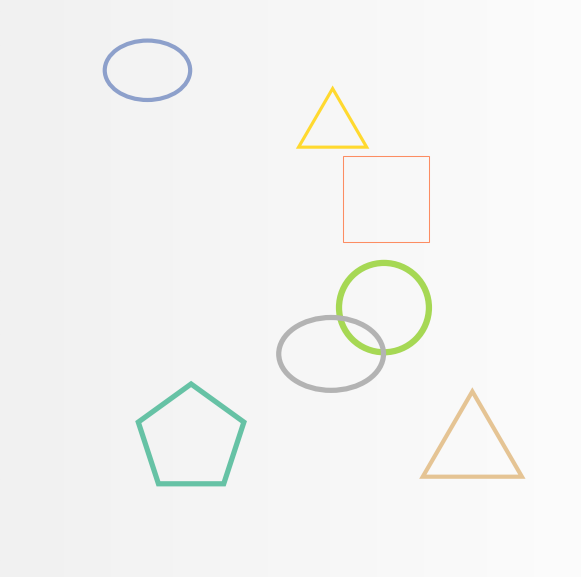[{"shape": "pentagon", "thickness": 2.5, "radius": 0.48, "center": [0.329, 0.239]}, {"shape": "square", "thickness": 0.5, "radius": 0.37, "center": [0.664, 0.655]}, {"shape": "oval", "thickness": 2, "radius": 0.37, "center": [0.254, 0.877]}, {"shape": "circle", "thickness": 3, "radius": 0.39, "center": [0.661, 0.467]}, {"shape": "triangle", "thickness": 1.5, "radius": 0.34, "center": [0.572, 0.778]}, {"shape": "triangle", "thickness": 2, "radius": 0.49, "center": [0.813, 0.223]}, {"shape": "oval", "thickness": 2.5, "radius": 0.45, "center": [0.57, 0.386]}]